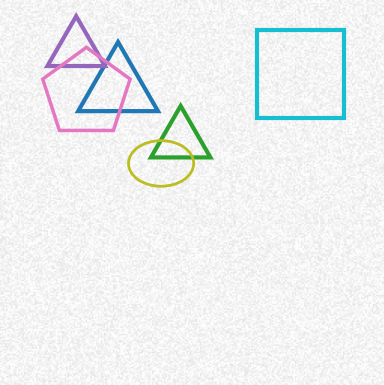[{"shape": "triangle", "thickness": 3, "radius": 0.6, "center": [0.307, 0.771]}, {"shape": "triangle", "thickness": 3, "radius": 0.45, "center": [0.469, 0.636]}, {"shape": "triangle", "thickness": 3, "radius": 0.43, "center": [0.198, 0.872]}, {"shape": "pentagon", "thickness": 2.5, "radius": 0.6, "center": [0.224, 0.758]}, {"shape": "oval", "thickness": 2, "radius": 0.42, "center": [0.418, 0.575]}, {"shape": "square", "thickness": 3, "radius": 0.57, "center": [0.781, 0.808]}]